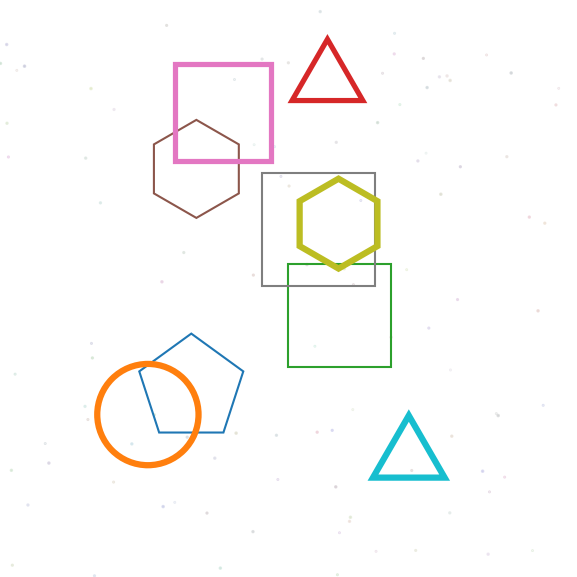[{"shape": "pentagon", "thickness": 1, "radius": 0.47, "center": [0.331, 0.327]}, {"shape": "circle", "thickness": 3, "radius": 0.44, "center": [0.256, 0.281]}, {"shape": "square", "thickness": 1, "radius": 0.45, "center": [0.587, 0.453]}, {"shape": "triangle", "thickness": 2.5, "radius": 0.35, "center": [0.567, 0.86]}, {"shape": "hexagon", "thickness": 1, "radius": 0.42, "center": [0.34, 0.707]}, {"shape": "square", "thickness": 2.5, "radius": 0.42, "center": [0.386, 0.804]}, {"shape": "square", "thickness": 1, "radius": 0.49, "center": [0.552, 0.602]}, {"shape": "hexagon", "thickness": 3, "radius": 0.39, "center": [0.586, 0.612]}, {"shape": "triangle", "thickness": 3, "radius": 0.36, "center": [0.708, 0.208]}]